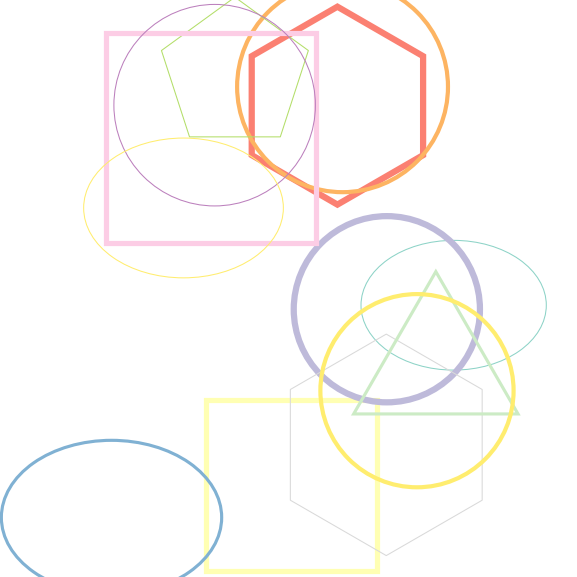[{"shape": "oval", "thickness": 0.5, "radius": 0.8, "center": [0.786, 0.471]}, {"shape": "square", "thickness": 2.5, "radius": 0.74, "center": [0.505, 0.158]}, {"shape": "circle", "thickness": 3, "radius": 0.81, "center": [0.67, 0.464]}, {"shape": "hexagon", "thickness": 3, "radius": 0.86, "center": [0.584, 0.816]}, {"shape": "oval", "thickness": 1.5, "radius": 0.95, "center": [0.193, 0.103]}, {"shape": "circle", "thickness": 2, "radius": 0.91, "center": [0.593, 0.849]}, {"shape": "pentagon", "thickness": 0.5, "radius": 0.67, "center": [0.407, 0.87]}, {"shape": "square", "thickness": 2.5, "radius": 0.91, "center": [0.365, 0.76]}, {"shape": "hexagon", "thickness": 0.5, "radius": 0.96, "center": [0.669, 0.229]}, {"shape": "circle", "thickness": 0.5, "radius": 0.87, "center": [0.372, 0.817]}, {"shape": "triangle", "thickness": 1.5, "radius": 0.82, "center": [0.755, 0.364]}, {"shape": "circle", "thickness": 2, "radius": 0.84, "center": [0.722, 0.323]}, {"shape": "oval", "thickness": 0.5, "radius": 0.86, "center": [0.318, 0.639]}]